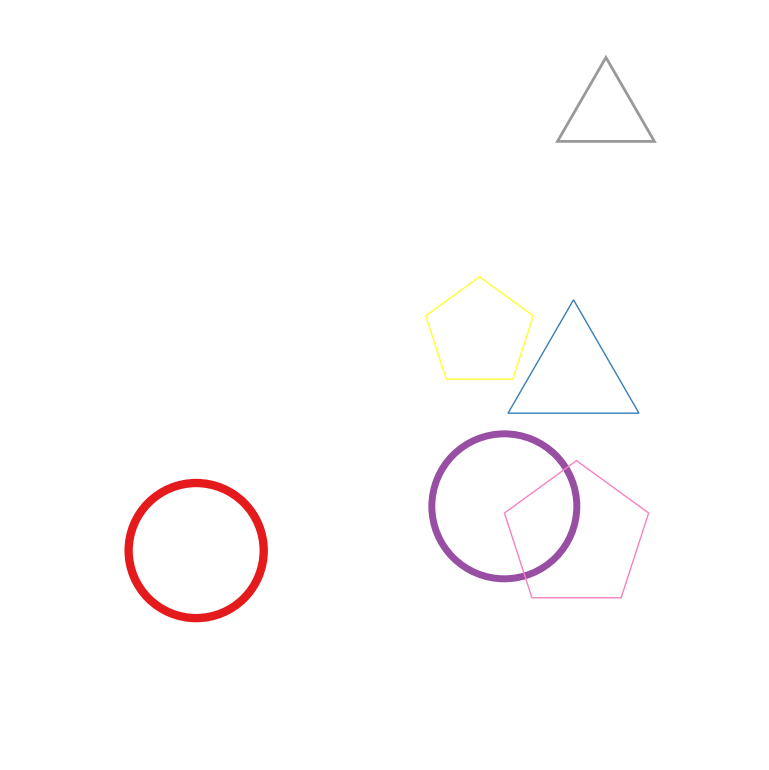[{"shape": "circle", "thickness": 3, "radius": 0.44, "center": [0.255, 0.285]}, {"shape": "triangle", "thickness": 0.5, "radius": 0.49, "center": [0.745, 0.512]}, {"shape": "circle", "thickness": 2.5, "radius": 0.47, "center": [0.655, 0.342]}, {"shape": "pentagon", "thickness": 0.5, "radius": 0.37, "center": [0.623, 0.567]}, {"shape": "pentagon", "thickness": 0.5, "radius": 0.49, "center": [0.749, 0.303]}, {"shape": "triangle", "thickness": 1, "radius": 0.36, "center": [0.787, 0.853]}]